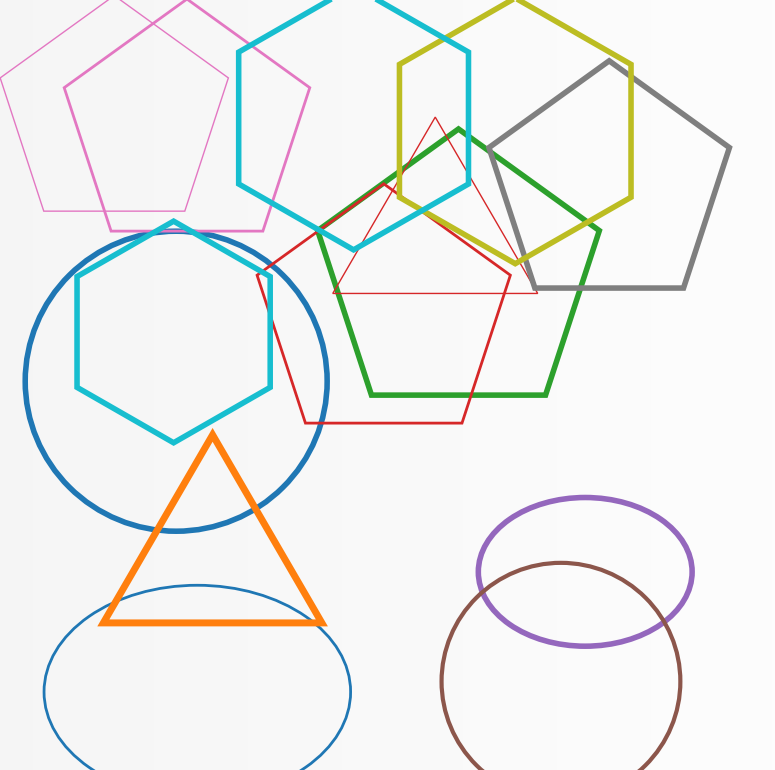[{"shape": "oval", "thickness": 1, "radius": 0.99, "center": [0.255, 0.101]}, {"shape": "circle", "thickness": 2, "radius": 0.97, "center": [0.227, 0.505]}, {"shape": "triangle", "thickness": 2.5, "radius": 0.81, "center": [0.274, 0.272]}, {"shape": "pentagon", "thickness": 2, "radius": 0.96, "center": [0.592, 0.641]}, {"shape": "triangle", "thickness": 0.5, "radius": 0.76, "center": [0.562, 0.695]}, {"shape": "pentagon", "thickness": 1, "radius": 0.86, "center": [0.495, 0.59]}, {"shape": "oval", "thickness": 2, "radius": 0.69, "center": [0.755, 0.257]}, {"shape": "circle", "thickness": 1.5, "radius": 0.77, "center": [0.724, 0.115]}, {"shape": "pentagon", "thickness": 1, "radius": 0.83, "center": [0.241, 0.835]}, {"shape": "pentagon", "thickness": 0.5, "radius": 0.77, "center": [0.147, 0.851]}, {"shape": "pentagon", "thickness": 2, "radius": 0.82, "center": [0.786, 0.758]}, {"shape": "hexagon", "thickness": 2, "radius": 0.86, "center": [0.665, 0.83]}, {"shape": "hexagon", "thickness": 2, "radius": 0.72, "center": [0.224, 0.569]}, {"shape": "hexagon", "thickness": 2, "radius": 0.86, "center": [0.456, 0.847]}]